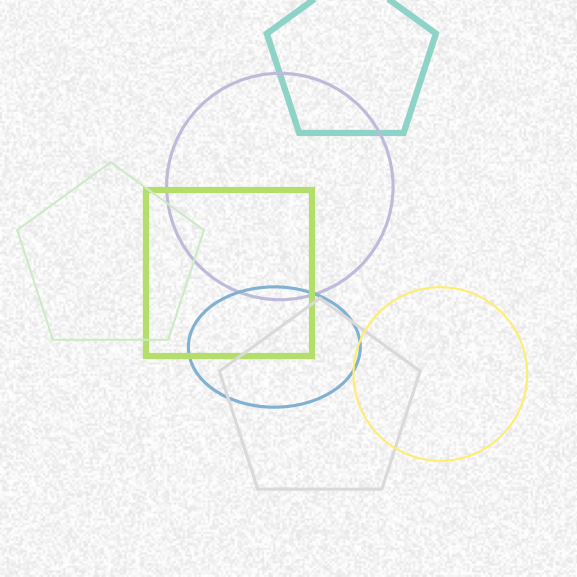[{"shape": "pentagon", "thickness": 3, "radius": 0.77, "center": [0.608, 0.893]}, {"shape": "circle", "thickness": 1.5, "radius": 0.98, "center": [0.485, 0.676]}, {"shape": "oval", "thickness": 1.5, "radius": 0.74, "center": [0.475, 0.398]}, {"shape": "square", "thickness": 3, "radius": 0.72, "center": [0.396, 0.527]}, {"shape": "pentagon", "thickness": 1.5, "radius": 0.91, "center": [0.554, 0.3]}, {"shape": "pentagon", "thickness": 1, "radius": 0.85, "center": [0.192, 0.548]}, {"shape": "circle", "thickness": 1, "radius": 0.75, "center": [0.762, 0.351]}]